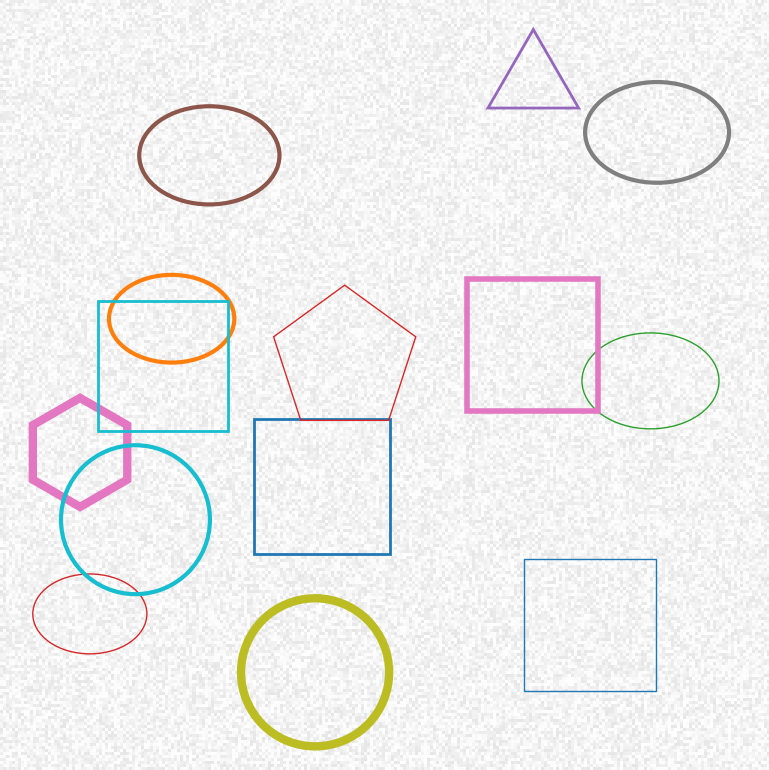[{"shape": "square", "thickness": 0.5, "radius": 0.43, "center": [0.766, 0.188]}, {"shape": "square", "thickness": 1, "radius": 0.44, "center": [0.418, 0.368]}, {"shape": "oval", "thickness": 1.5, "radius": 0.41, "center": [0.223, 0.586]}, {"shape": "oval", "thickness": 0.5, "radius": 0.44, "center": [0.845, 0.505]}, {"shape": "pentagon", "thickness": 0.5, "radius": 0.49, "center": [0.448, 0.533]}, {"shape": "oval", "thickness": 0.5, "radius": 0.37, "center": [0.117, 0.203]}, {"shape": "triangle", "thickness": 1, "radius": 0.34, "center": [0.693, 0.894]}, {"shape": "oval", "thickness": 1.5, "radius": 0.46, "center": [0.272, 0.798]}, {"shape": "square", "thickness": 2, "radius": 0.43, "center": [0.692, 0.552]}, {"shape": "hexagon", "thickness": 3, "radius": 0.35, "center": [0.104, 0.412]}, {"shape": "oval", "thickness": 1.5, "radius": 0.47, "center": [0.853, 0.828]}, {"shape": "circle", "thickness": 3, "radius": 0.48, "center": [0.409, 0.127]}, {"shape": "circle", "thickness": 1.5, "radius": 0.48, "center": [0.176, 0.325]}, {"shape": "square", "thickness": 1, "radius": 0.42, "center": [0.212, 0.525]}]